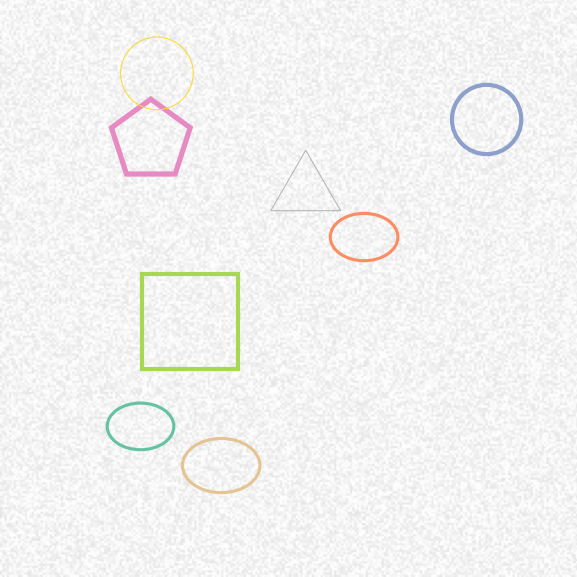[{"shape": "oval", "thickness": 1.5, "radius": 0.29, "center": [0.243, 0.261]}, {"shape": "oval", "thickness": 1.5, "radius": 0.29, "center": [0.63, 0.589]}, {"shape": "circle", "thickness": 2, "radius": 0.3, "center": [0.843, 0.792]}, {"shape": "pentagon", "thickness": 2.5, "radius": 0.36, "center": [0.261, 0.756]}, {"shape": "square", "thickness": 2, "radius": 0.41, "center": [0.329, 0.443]}, {"shape": "circle", "thickness": 0.5, "radius": 0.31, "center": [0.272, 0.872]}, {"shape": "oval", "thickness": 1.5, "radius": 0.34, "center": [0.383, 0.193]}, {"shape": "triangle", "thickness": 0.5, "radius": 0.35, "center": [0.529, 0.669]}]